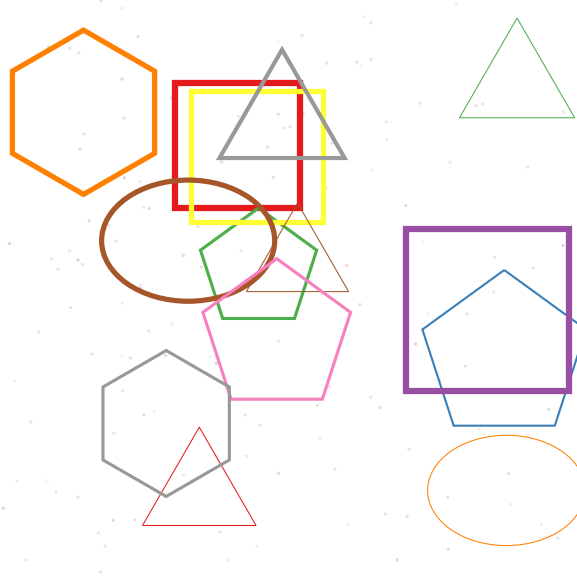[{"shape": "square", "thickness": 3, "radius": 0.54, "center": [0.412, 0.747]}, {"shape": "triangle", "thickness": 0.5, "radius": 0.57, "center": [0.345, 0.146]}, {"shape": "pentagon", "thickness": 1, "radius": 0.74, "center": [0.873, 0.383]}, {"shape": "triangle", "thickness": 0.5, "radius": 0.58, "center": [0.895, 0.853]}, {"shape": "pentagon", "thickness": 1.5, "radius": 0.53, "center": [0.448, 0.533]}, {"shape": "square", "thickness": 3, "radius": 0.7, "center": [0.845, 0.463]}, {"shape": "oval", "thickness": 0.5, "radius": 0.68, "center": [0.877, 0.15]}, {"shape": "hexagon", "thickness": 2.5, "radius": 0.71, "center": [0.145, 0.805]}, {"shape": "square", "thickness": 2.5, "radius": 0.57, "center": [0.445, 0.728]}, {"shape": "oval", "thickness": 2.5, "radius": 0.75, "center": [0.326, 0.582]}, {"shape": "triangle", "thickness": 0.5, "radius": 0.51, "center": [0.515, 0.545]}, {"shape": "pentagon", "thickness": 1.5, "radius": 0.67, "center": [0.479, 0.417]}, {"shape": "hexagon", "thickness": 1.5, "radius": 0.63, "center": [0.288, 0.266]}, {"shape": "triangle", "thickness": 2, "radius": 0.63, "center": [0.488, 0.788]}]